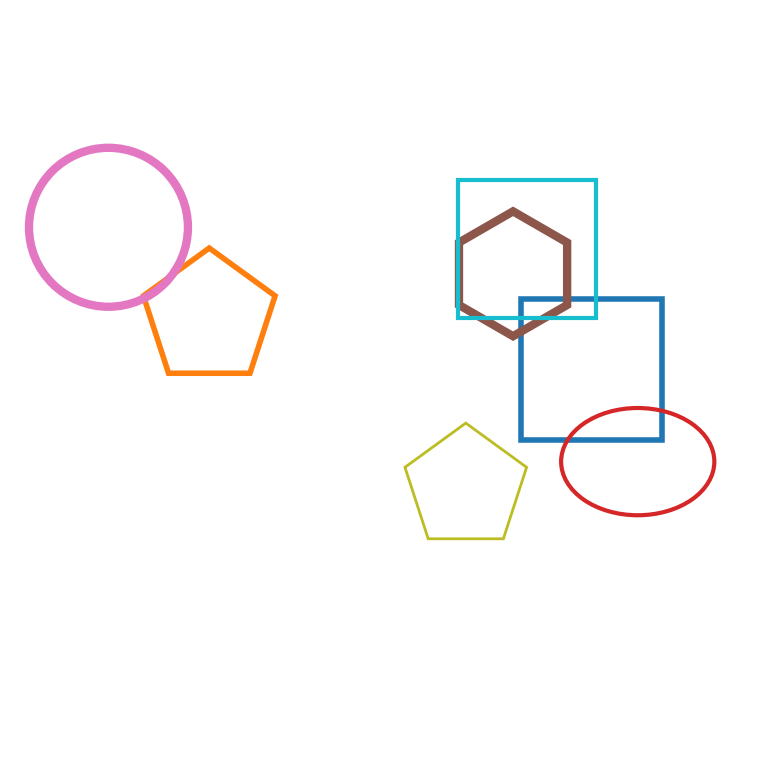[{"shape": "square", "thickness": 2, "radius": 0.46, "center": [0.768, 0.52]}, {"shape": "pentagon", "thickness": 2, "radius": 0.45, "center": [0.272, 0.588]}, {"shape": "oval", "thickness": 1.5, "radius": 0.5, "center": [0.828, 0.4]}, {"shape": "hexagon", "thickness": 3, "radius": 0.41, "center": [0.666, 0.644]}, {"shape": "circle", "thickness": 3, "radius": 0.52, "center": [0.141, 0.705]}, {"shape": "pentagon", "thickness": 1, "radius": 0.42, "center": [0.605, 0.367]}, {"shape": "square", "thickness": 1.5, "radius": 0.45, "center": [0.684, 0.677]}]